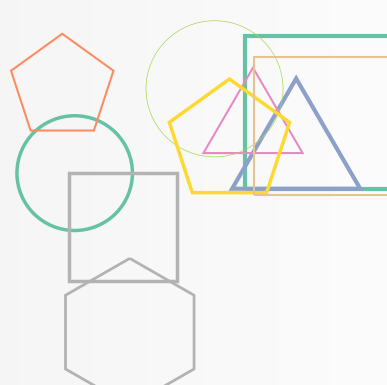[{"shape": "square", "thickness": 3, "radius": 0.99, "center": [0.831, 0.707]}, {"shape": "circle", "thickness": 2.5, "radius": 0.75, "center": [0.193, 0.55]}, {"shape": "pentagon", "thickness": 1.5, "radius": 0.69, "center": [0.161, 0.773]}, {"shape": "triangle", "thickness": 3, "radius": 0.95, "center": [0.764, 0.605]}, {"shape": "triangle", "thickness": 1.5, "radius": 0.74, "center": [0.653, 0.676]}, {"shape": "circle", "thickness": 0.5, "radius": 0.88, "center": [0.554, 0.769]}, {"shape": "pentagon", "thickness": 2.5, "radius": 0.82, "center": [0.592, 0.632]}, {"shape": "square", "thickness": 1.5, "radius": 0.9, "center": [0.835, 0.672]}, {"shape": "hexagon", "thickness": 2, "radius": 0.96, "center": [0.335, 0.137]}, {"shape": "square", "thickness": 2.5, "radius": 0.7, "center": [0.318, 0.411]}]